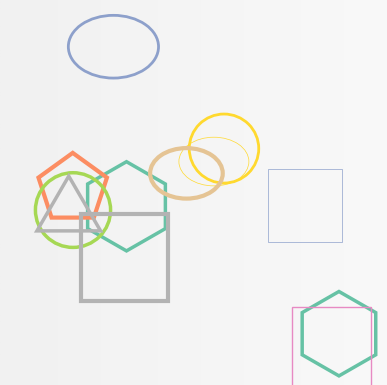[{"shape": "hexagon", "thickness": 2.5, "radius": 0.55, "center": [0.875, 0.133]}, {"shape": "hexagon", "thickness": 2.5, "radius": 0.58, "center": [0.326, 0.464]}, {"shape": "pentagon", "thickness": 3, "radius": 0.46, "center": [0.188, 0.51]}, {"shape": "oval", "thickness": 2, "radius": 0.58, "center": [0.293, 0.879]}, {"shape": "square", "thickness": 0.5, "radius": 0.48, "center": [0.786, 0.466]}, {"shape": "square", "thickness": 1, "radius": 0.51, "center": [0.856, 0.1]}, {"shape": "circle", "thickness": 2.5, "radius": 0.48, "center": [0.188, 0.454]}, {"shape": "circle", "thickness": 2, "radius": 0.45, "center": [0.578, 0.614]}, {"shape": "oval", "thickness": 0.5, "radius": 0.45, "center": [0.552, 0.58]}, {"shape": "oval", "thickness": 3, "radius": 0.47, "center": [0.481, 0.55]}, {"shape": "square", "thickness": 3, "radius": 0.56, "center": [0.322, 0.331]}, {"shape": "triangle", "thickness": 2.5, "radius": 0.47, "center": [0.177, 0.448]}]